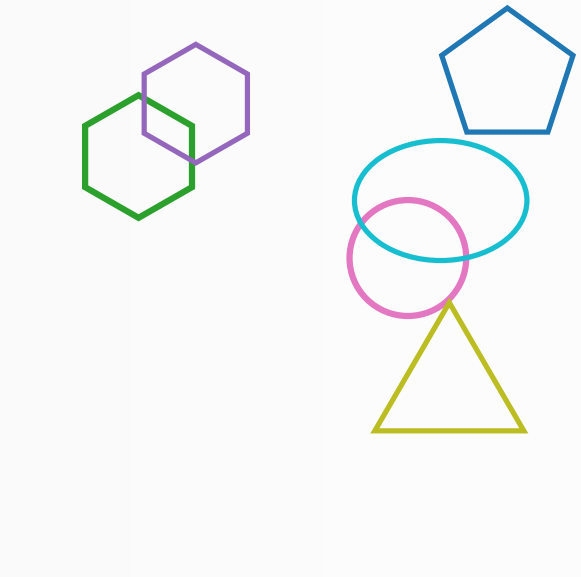[{"shape": "pentagon", "thickness": 2.5, "radius": 0.59, "center": [0.873, 0.866]}, {"shape": "hexagon", "thickness": 3, "radius": 0.53, "center": [0.238, 0.728]}, {"shape": "hexagon", "thickness": 2.5, "radius": 0.51, "center": [0.337, 0.82]}, {"shape": "circle", "thickness": 3, "radius": 0.5, "center": [0.702, 0.552]}, {"shape": "triangle", "thickness": 2.5, "radius": 0.74, "center": [0.773, 0.327]}, {"shape": "oval", "thickness": 2.5, "radius": 0.74, "center": [0.758, 0.652]}]